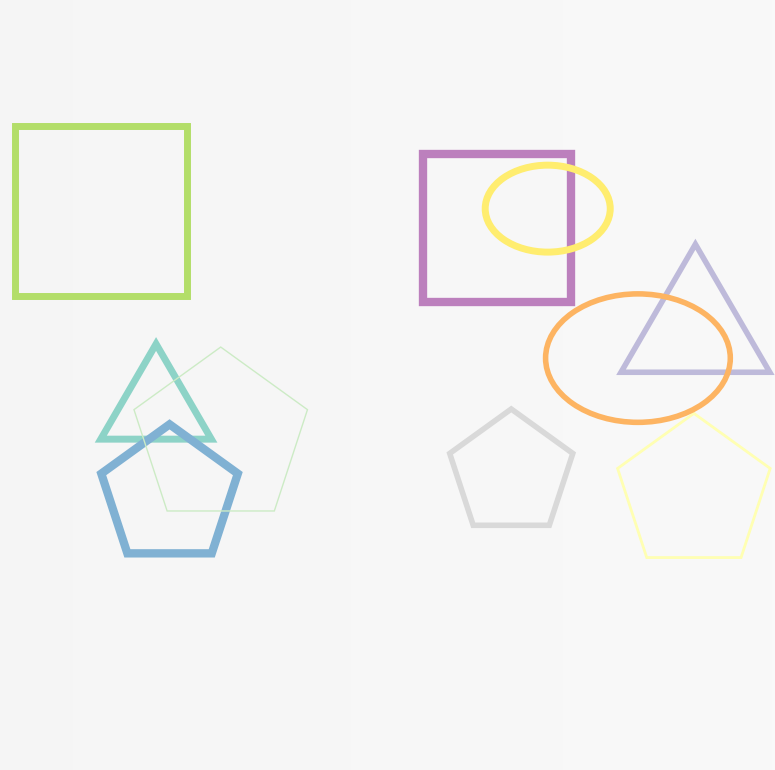[{"shape": "triangle", "thickness": 2.5, "radius": 0.41, "center": [0.201, 0.471]}, {"shape": "pentagon", "thickness": 1, "radius": 0.52, "center": [0.895, 0.36]}, {"shape": "triangle", "thickness": 2, "radius": 0.55, "center": [0.897, 0.572]}, {"shape": "pentagon", "thickness": 3, "radius": 0.46, "center": [0.219, 0.356]}, {"shape": "oval", "thickness": 2, "radius": 0.6, "center": [0.823, 0.535]}, {"shape": "square", "thickness": 2.5, "radius": 0.55, "center": [0.131, 0.726]}, {"shape": "pentagon", "thickness": 2, "radius": 0.42, "center": [0.66, 0.385]}, {"shape": "square", "thickness": 3, "radius": 0.48, "center": [0.641, 0.704]}, {"shape": "pentagon", "thickness": 0.5, "radius": 0.59, "center": [0.285, 0.432]}, {"shape": "oval", "thickness": 2.5, "radius": 0.4, "center": [0.707, 0.729]}]